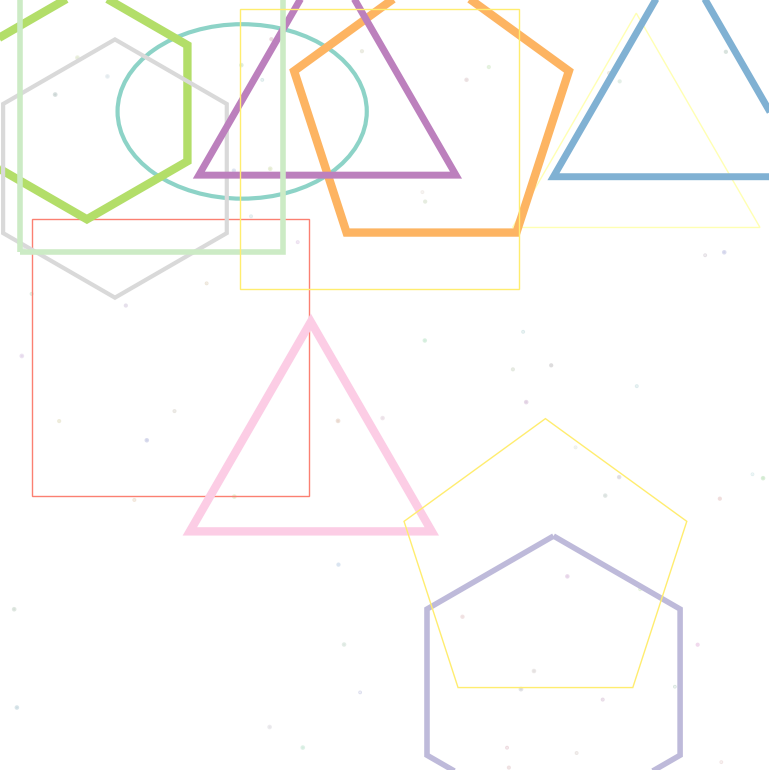[{"shape": "oval", "thickness": 1.5, "radius": 0.81, "center": [0.314, 0.855]}, {"shape": "triangle", "thickness": 0.5, "radius": 0.93, "center": [0.826, 0.797]}, {"shape": "hexagon", "thickness": 2, "radius": 0.95, "center": [0.719, 0.114]}, {"shape": "square", "thickness": 0.5, "radius": 0.9, "center": [0.222, 0.535]}, {"shape": "triangle", "thickness": 2.5, "radius": 0.95, "center": [0.884, 0.866]}, {"shape": "pentagon", "thickness": 3, "radius": 0.94, "center": [0.56, 0.85]}, {"shape": "hexagon", "thickness": 3, "radius": 0.75, "center": [0.113, 0.866]}, {"shape": "triangle", "thickness": 3, "radius": 0.91, "center": [0.404, 0.401]}, {"shape": "hexagon", "thickness": 1.5, "radius": 0.84, "center": [0.149, 0.781]}, {"shape": "triangle", "thickness": 2.5, "radius": 0.96, "center": [0.425, 0.869]}, {"shape": "square", "thickness": 2, "radius": 0.85, "center": [0.197, 0.844]}, {"shape": "square", "thickness": 0.5, "radius": 0.91, "center": [0.493, 0.806]}, {"shape": "pentagon", "thickness": 0.5, "radius": 0.97, "center": [0.708, 0.263]}]